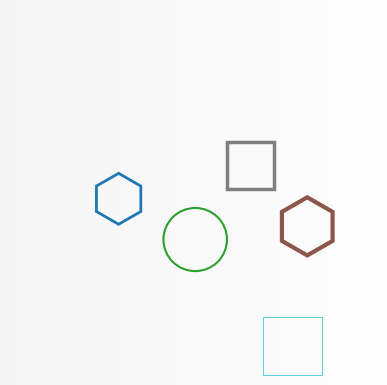[{"shape": "hexagon", "thickness": 2, "radius": 0.33, "center": [0.306, 0.484]}, {"shape": "circle", "thickness": 1.5, "radius": 0.41, "center": [0.504, 0.378]}, {"shape": "hexagon", "thickness": 3, "radius": 0.38, "center": [0.793, 0.412]}, {"shape": "square", "thickness": 2.5, "radius": 0.3, "center": [0.646, 0.57]}, {"shape": "square", "thickness": 0.5, "radius": 0.38, "center": [0.756, 0.101]}]